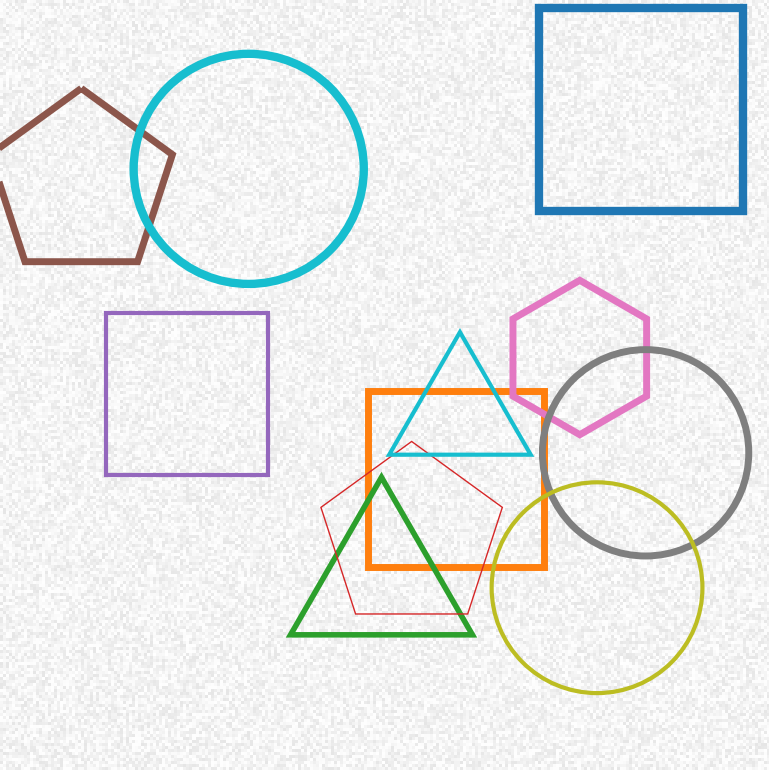[{"shape": "square", "thickness": 3, "radius": 0.66, "center": [0.833, 0.858]}, {"shape": "square", "thickness": 2.5, "radius": 0.57, "center": [0.592, 0.378]}, {"shape": "triangle", "thickness": 2, "radius": 0.68, "center": [0.495, 0.244]}, {"shape": "pentagon", "thickness": 0.5, "radius": 0.62, "center": [0.535, 0.303]}, {"shape": "square", "thickness": 1.5, "radius": 0.53, "center": [0.243, 0.489]}, {"shape": "pentagon", "thickness": 2.5, "radius": 0.62, "center": [0.106, 0.761]}, {"shape": "hexagon", "thickness": 2.5, "radius": 0.5, "center": [0.753, 0.536]}, {"shape": "circle", "thickness": 2.5, "radius": 0.67, "center": [0.838, 0.412]}, {"shape": "circle", "thickness": 1.5, "radius": 0.68, "center": [0.775, 0.237]}, {"shape": "triangle", "thickness": 1.5, "radius": 0.53, "center": [0.597, 0.463]}, {"shape": "circle", "thickness": 3, "radius": 0.75, "center": [0.323, 0.781]}]